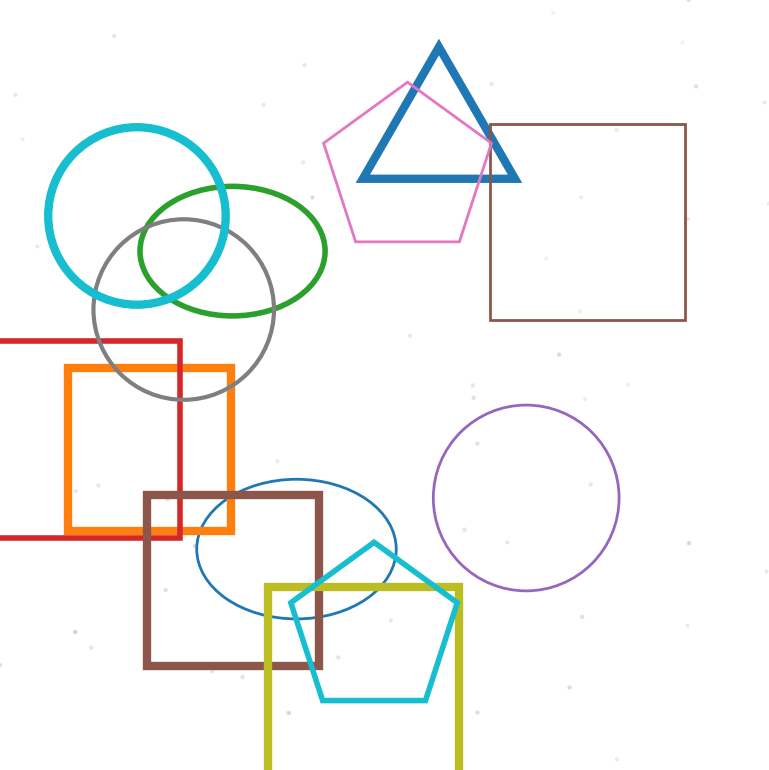[{"shape": "oval", "thickness": 1, "radius": 0.65, "center": [0.385, 0.287]}, {"shape": "triangle", "thickness": 3, "radius": 0.57, "center": [0.57, 0.825]}, {"shape": "square", "thickness": 3, "radius": 0.53, "center": [0.194, 0.416]}, {"shape": "oval", "thickness": 2, "radius": 0.6, "center": [0.302, 0.674]}, {"shape": "square", "thickness": 2, "radius": 0.64, "center": [0.106, 0.429]}, {"shape": "circle", "thickness": 1, "radius": 0.6, "center": [0.683, 0.353]}, {"shape": "square", "thickness": 1, "radius": 0.64, "center": [0.763, 0.712]}, {"shape": "square", "thickness": 3, "radius": 0.56, "center": [0.303, 0.246]}, {"shape": "pentagon", "thickness": 1, "radius": 0.57, "center": [0.529, 0.779]}, {"shape": "circle", "thickness": 1.5, "radius": 0.59, "center": [0.239, 0.598]}, {"shape": "square", "thickness": 3, "radius": 0.62, "center": [0.472, 0.113]}, {"shape": "circle", "thickness": 3, "radius": 0.58, "center": [0.178, 0.72]}, {"shape": "pentagon", "thickness": 2, "radius": 0.57, "center": [0.486, 0.182]}]